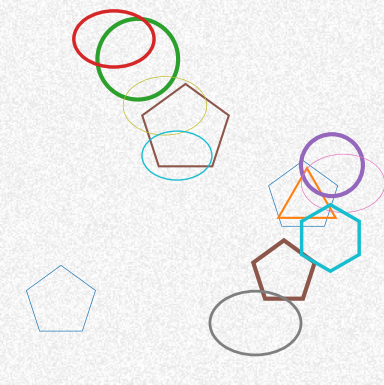[{"shape": "pentagon", "thickness": 0.5, "radius": 0.47, "center": [0.158, 0.216]}, {"shape": "pentagon", "thickness": 0.5, "radius": 0.47, "center": [0.787, 0.489]}, {"shape": "triangle", "thickness": 1.5, "radius": 0.43, "center": [0.797, 0.477]}, {"shape": "circle", "thickness": 3, "radius": 0.52, "center": [0.358, 0.846]}, {"shape": "oval", "thickness": 2.5, "radius": 0.52, "center": [0.296, 0.899]}, {"shape": "circle", "thickness": 3, "radius": 0.4, "center": [0.862, 0.571]}, {"shape": "pentagon", "thickness": 3, "radius": 0.42, "center": [0.738, 0.292]}, {"shape": "pentagon", "thickness": 1.5, "radius": 0.59, "center": [0.482, 0.664]}, {"shape": "oval", "thickness": 0.5, "radius": 0.54, "center": [0.891, 0.524]}, {"shape": "oval", "thickness": 2, "radius": 0.59, "center": [0.664, 0.161]}, {"shape": "oval", "thickness": 0.5, "radius": 0.54, "center": [0.428, 0.725]}, {"shape": "hexagon", "thickness": 2.5, "radius": 0.43, "center": [0.858, 0.382]}, {"shape": "oval", "thickness": 1, "radius": 0.45, "center": [0.46, 0.596]}]